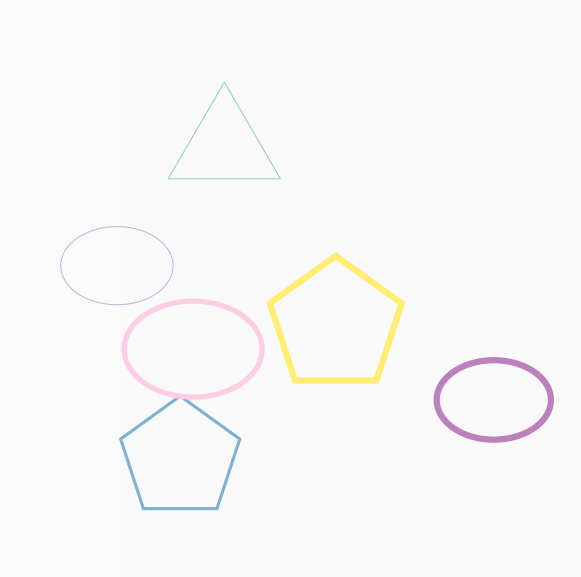[{"shape": "triangle", "thickness": 0.5, "radius": 0.56, "center": [0.386, 0.745]}, {"shape": "oval", "thickness": 0.5, "radius": 0.48, "center": [0.201, 0.539]}, {"shape": "pentagon", "thickness": 1.5, "radius": 0.54, "center": [0.31, 0.206]}, {"shape": "oval", "thickness": 2.5, "radius": 0.59, "center": [0.332, 0.395]}, {"shape": "oval", "thickness": 3, "radius": 0.49, "center": [0.85, 0.307]}, {"shape": "pentagon", "thickness": 3, "radius": 0.6, "center": [0.578, 0.437]}]